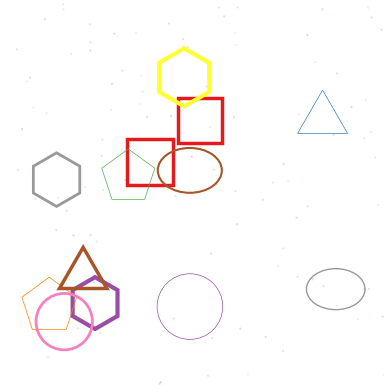[{"shape": "square", "thickness": 2.5, "radius": 0.29, "center": [0.52, 0.687]}, {"shape": "square", "thickness": 2.5, "radius": 0.3, "center": [0.389, 0.579]}, {"shape": "triangle", "thickness": 0.5, "radius": 0.38, "center": [0.838, 0.691]}, {"shape": "pentagon", "thickness": 0.5, "radius": 0.36, "center": [0.333, 0.541]}, {"shape": "circle", "thickness": 0.5, "radius": 0.43, "center": [0.493, 0.204]}, {"shape": "hexagon", "thickness": 3, "radius": 0.34, "center": [0.247, 0.213]}, {"shape": "pentagon", "thickness": 0.5, "radius": 0.37, "center": [0.128, 0.205]}, {"shape": "hexagon", "thickness": 3, "radius": 0.38, "center": [0.478, 0.799]}, {"shape": "triangle", "thickness": 2.5, "radius": 0.36, "center": [0.216, 0.286]}, {"shape": "oval", "thickness": 1.5, "radius": 0.42, "center": [0.493, 0.557]}, {"shape": "circle", "thickness": 2, "radius": 0.37, "center": [0.167, 0.165]}, {"shape": "oval", "thickness": 1, "radius": 0.38, "center": [0.872, 0.249]}, {"shape": "hexagon", "thickness": 2, "radius": 0.35, "center": [0.147, 0.533]}]